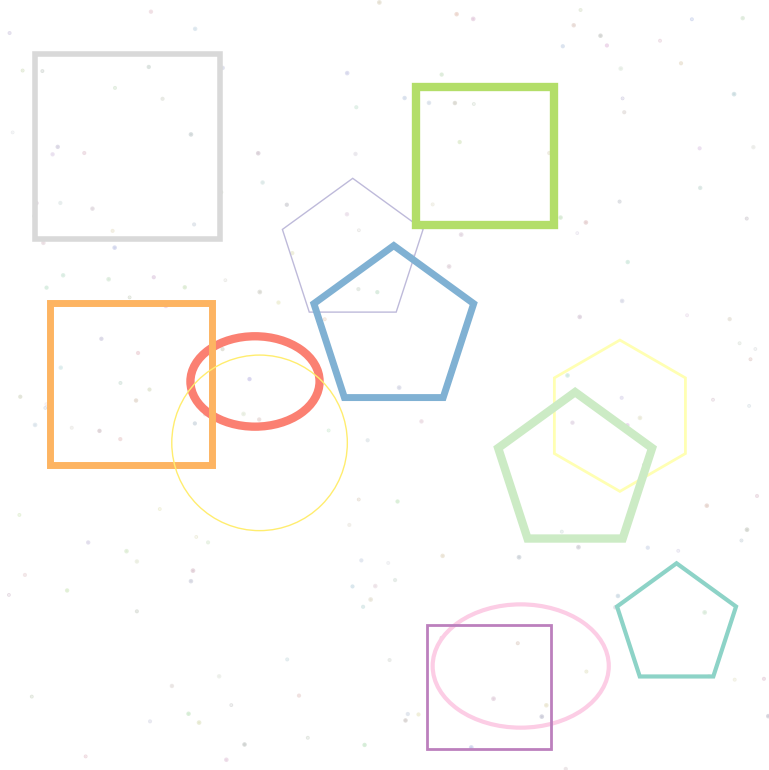[{"shape": "pentagon", "thickness": 1.5, "radius": 0.41, "center": [0.879, 0.187]}, {"shape": "hexagon", "thickness": 1, "radius": 0.49, "center": [0.805, 0.46]}, {"shape": "pentagon", "thickness": 0.5, "radius": 0.48, "center": [0.458, 0.672]}, {"shape": "oval", "thickness": 3, "radius": 0.42, "center": [0.331, 0.505]}, {"shape": "pentagon", "thickness": 2.5, "radius": 0.55, "center": [0.511, 0.572]}, {"shape": "square", "thickness": 2.5, "radius": 0.53, "center": [0.17, 0.501]}, {"shape": "square", "thickness": 3, "radius": 0.45, "center": [0.63, 0.797]}, {"shape": "oval", "thickness": 1.5, "radius": 0.57, "center": [0.676, 0.135]}, {"shape": "square", "thickness": 2, "radius": 0.6, "center": [0.166, 0.81]}, {"shape": "square", "thickness": 1, "radius": 0.4, "center": [0.635, 0.108]}, {"shape": "pentagon", "thickness": 3, "radius": 0.53, "center": [0.747, 0.386]}, {"shape": "circle", "thickness": 0.5, "radius": 0.57, "center": [0.337, 0.425]}]